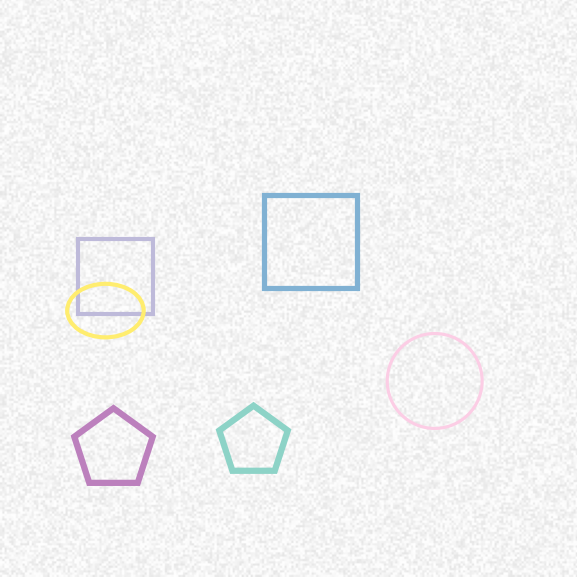[{"shape": "pentagon", "thickness": 3, "radius": 0.31, "center": [0.439, 0.234]}, {"shape": "square", "thickness": 2, "radius": 0.33, "center": [0.2, 0.521]}, {"shape": "square", "thickness": 2.5, "radius": 0.4, "center": [0.538, 0.581]}, {"shape": "circle", "thickness": 1.5, "radius": 0.41, "center": [0.753, 0.339]}, {"shape": "pentagon", "thickness": 3, "radius": 0.36, "center": [0.197, 0.221]}, {"shape": "oval", "thickness": 2, "radius": 0.33, "center": [0.183, 0.461]}]